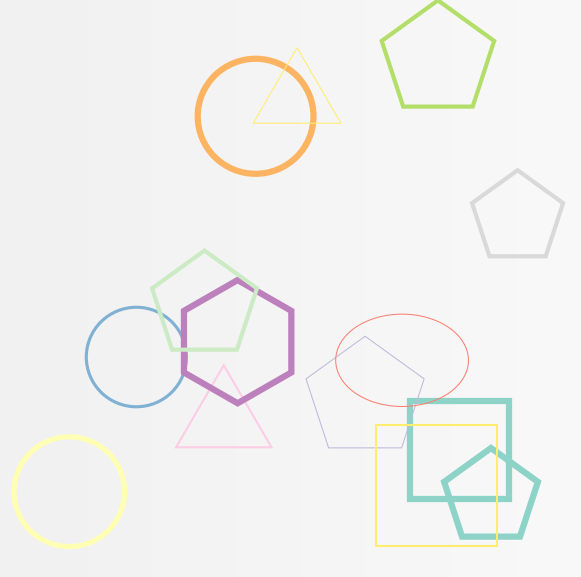[{"shape": "pentagon", "thickness": 3, "radius": 0.42, "center": [0.845, 0.139]}, {"shape": "square", "thickness": 3, "radius": 0.43, "center": [0.79, 0.22]}, {"shape": "circle", "thickness": 2.5, "radius": 0.48, "center": [0.119, 0.148]}, {"shape": "pentagon", "thickness": 0.5, "radius": 0.53, "center": [0.628, 0.31]}, {"shape": "oval", "thickness": 0.5, "radius": 0.57, "center": [0.692, 0.375]}, {"shape": "circle", "thickness": 1.5, "radius": 0.43, "center": [0.235, 0.381]}, {"shape": "circle", "thickness": 3, "radius": 0.5, "center": [0.44, 0.798]}, {"shape": "pentagon", "thickness": 2, "radius": 0.51, "center": [0.753, 0.897]}, {"shape": "triangle", "thickness": 1, "radius": 0.47, "center": [0.385, 0.272]}, {"shape": "pentagon", "thickness": 2, "radius": 0.41, "center": [0.89, 0.622]}, {"shape": "hexagon", "thickness": 3, "radius": 0.53, "center": [0.409, 0.408]}, {"shape": "pentagon", "thickness": 2, "radius": 0.47, "center": [0.352, 0.47]}, {"shape": "triangle", "thickness": 0.5, "radius": 0.44, "center": [0.511, 0.829]}, {"shape": "square", "thickness": 1, "radius": 0.52, "center": [0.752, 0.159]}]